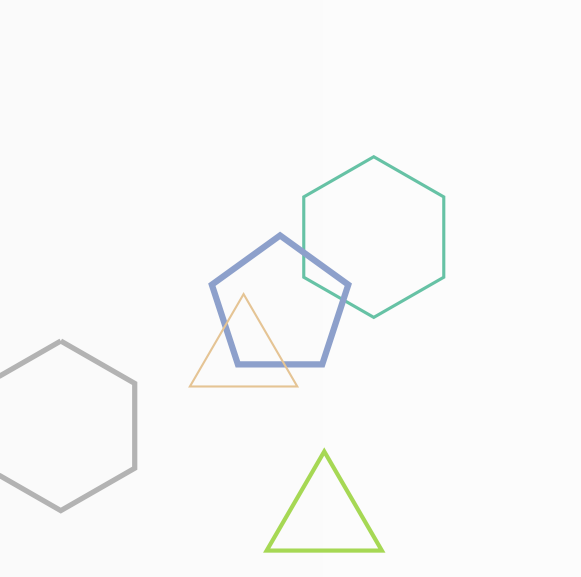[{"shape": "hexagon", "thickness": 1.5, "radius": 0.7, "center": [0.643, 0.589]}, {"shape": "pentagon", "thickness": 3, "radius": 0.62, "center": [0.482, 0.468]}, {"shape": "triangle", "thickness": 2, "radius": 0.57, "center": [0.558, 0.103]}, {"shape": "triangle", "thickness": 1, "radius": 0.53, "center": [0.419, 0.383]}, {"shape": "hexagon", "thickness": 2.5, "radius": 0.73, "center": [0.105, 0.262]}]